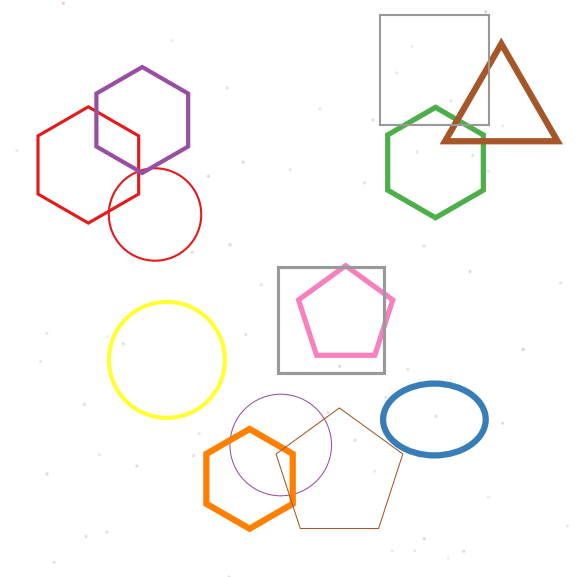[{"shape": "circle", "thickness": 1, "radius": 0.4, "center": [0.268, 0.628]}, {"shape": "hexagon", "thickness": 1.5, "radius": 0.5, "center": [0.153, 0.713]}, {"shape": "oval", "thickness": 3, "radius": 0.44, "center": [0.752, 0.273]}, {"shape": "hexagon", "thickness": 2.5, "radius": 0.48, "center": [0.754, 0.718]}, {"shape": "circle", "thickness": 0.5, "radius": 0.44, "center": [0.486, 0.229]}, {"shape": "hexagon", "thickness": 2, "radius": 0.46, "center": [0.246, 0.791]}, {"shape": "hexagon", "thickness": 3, "radius": 0.43, "center": [0.432, 0.17]}, {"shape": "circle", "thickness": 2, "radius": 0.5, "center": [0.289, 0.376]}, {"shape": "pentagon", "thickness": 0.5, "radius": 0.58, "center": [0.588, 0.177]}, {"shape": "triangle", "thickness": 3, "radius": 0.56, "center": [0.868, 0.811]}, {"shape": "pentagon", "thickness": 2.5, "radius": 0.43, "center": [0.599, 0.453]}, {"shape": "square", "thickness": 1.5, "radius": 0.46, "center": [0.573, 0.445]}, {"shape": "square", "thickness": 1, "radius": 0.47, "center": [0.753, 0.878]}]